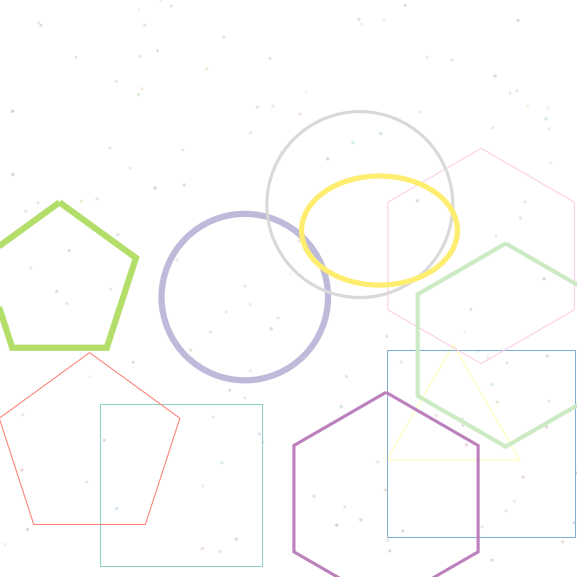[{"shape": "square", "thickness": 0.5, "radius": 0.7, "center": [0.313, 0.159]}, {"shape": "triangle", "thickness": 0.5, "radius": 0.67, "center": [0.785, 0.269]}, {"shape": "circle", "thickness": 3, "radius": 0.72, "center": [0.424, 0.485]}, {"shape": "pentagon", "thickness": 0.5, "radius": 0.82, "center": [0.155, 0.224]}, {"shape": "square", "thickness": 0.5, "radius": 0.81, "center": [0.833, 0.231]}, {"shape": "pentagon", "thickness": 3, "radius": 0.7, "center": [0.103, 0.51]}, {"shape": "hexagon", "thickness": 0.5, "radius": 0.93, "center": [0.833, 0.556]}, {"shape": "circle", "thickness": 1.5, "radius": 0.8, "center": [0.623, 0.645]}, {"shape": "hexagon", "thickness": 1.5, "radius": 0.92, "center": [0.668, 0.136]}, {"shape": "hexagon", "thickness": 2, "radius": 0.88, "center": [0.876, 0.402]}, {"shape": "oval", "thickness": 2.5, "radius": 0.67, "center": [0.657, 0.6]}]